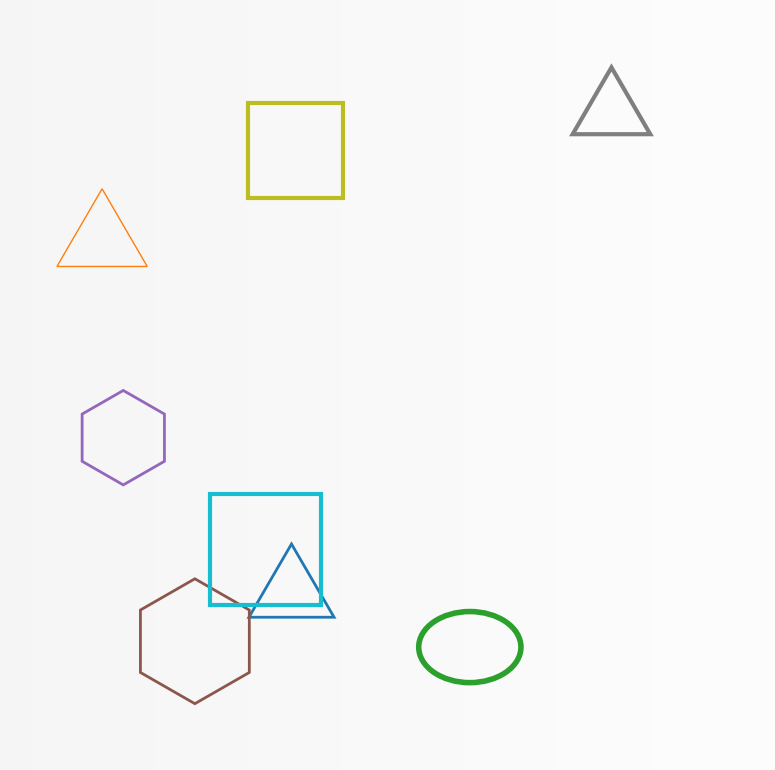[{"shape": "triangle", "thickness": 1, "radius": 0.32, "center": [0.376, 0.23]}, {"shape": "triangle", "thickness": 0.5, "radius": 0.34, "center": [0.132, 0.688]}, {"shape": "oval", "thickness": 2, "radius": 0.33, "center": [0.606, 0.16]}, {"shape": "hexagon", "thickness": 1, "radius": 0.31, "center": [0.159, 0.432]}, {"shape": "hexagon", "thickness": 1, "radius": 0.41, "center": [0.251, 0.167]}, {"shape": "triangle", "thickness": 1.5, "radius": 0.29, "center": [0.789, 0.855]}, {"shape": "square", "thickness": 1.5, "radius": 0.31, "center": [0.381, 0.804]}, {"shape": "square", "thickness": 1.5, "radius": 0.36, "center": [0.343, 0.286]}]